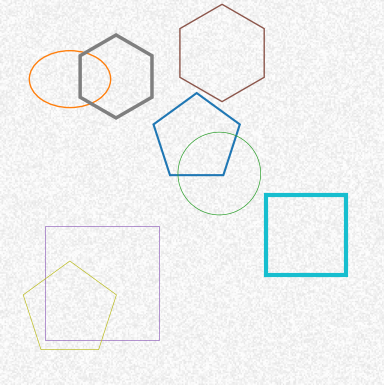[{"shape": "pentagon", "thickness": 1.5, "radius": 0.59, "center": [0.511, 0.64]}, {"shape": "oval", "thickness": 1, "radius": 0.53, "center": [0.182, 0.794]}, {"shape": "circle", "thickness": 0.5, "radius": 0.54, "center": [0.57, 0.549]}, {"shape": "square", "thickness": 0.5, "radius": 0.74, "center": [0.265, 0.266]}, {"shape": "hexagon", "thickness": 1, "radius": 0.63, "center": [0.577, 0.862]}, {"shape": "hexagon", "thickness": 2.5, "radius": 0.54, "center": [0.301, 0.801]}, {"shape": "pentagon", "thickness": 0.5, "radius": 0.64, "center": [0.181, 0.195]}, {"shape": "square", "thickness": 3, "radius": 0.52, "center": [0.794, 0.39]}]